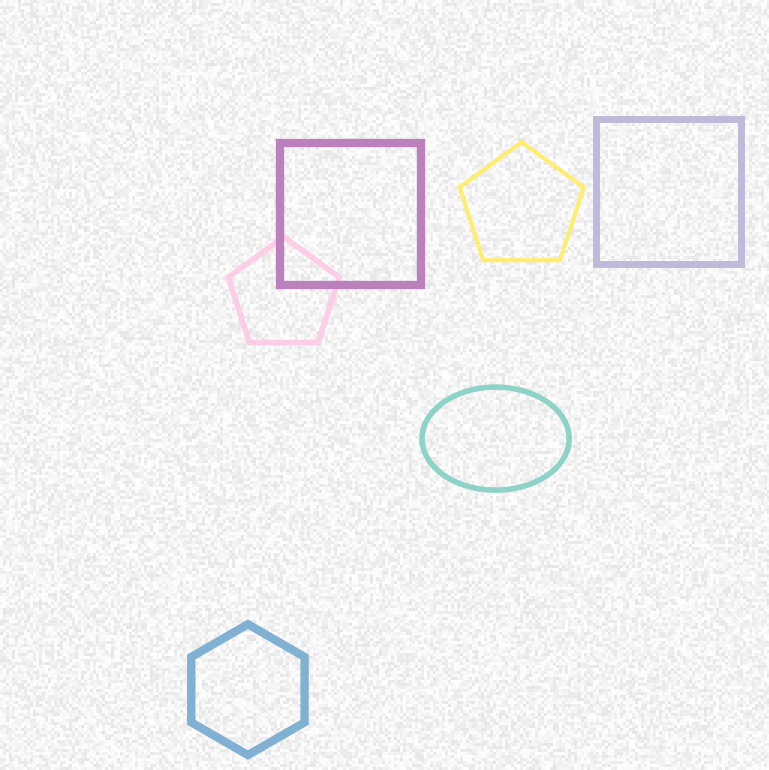[{"shape": "oval", "thickness": 2, "radius": 0.48, "center": [0.644, 0.43]}, {"shape": "square", "thickness": 2.5, "radius": 0.47, "center": [0.869, 0.752]}, {"shape": "hexagon", "thickness": 3, "radius": 0.42, "center": [0.322, 0.104]}, {"shape": "pentagon", "thickness": 2, "radius": 0.38, "center": [0.369, 0.616]}, {"shape": "square", "thickness": 3, "radius": 0.46, "center": [0.455, 0.722]}, {"shape": "pentagon", "thickness": 1.5, "radius": 0.42, "center": [0.677, 0.731]}]